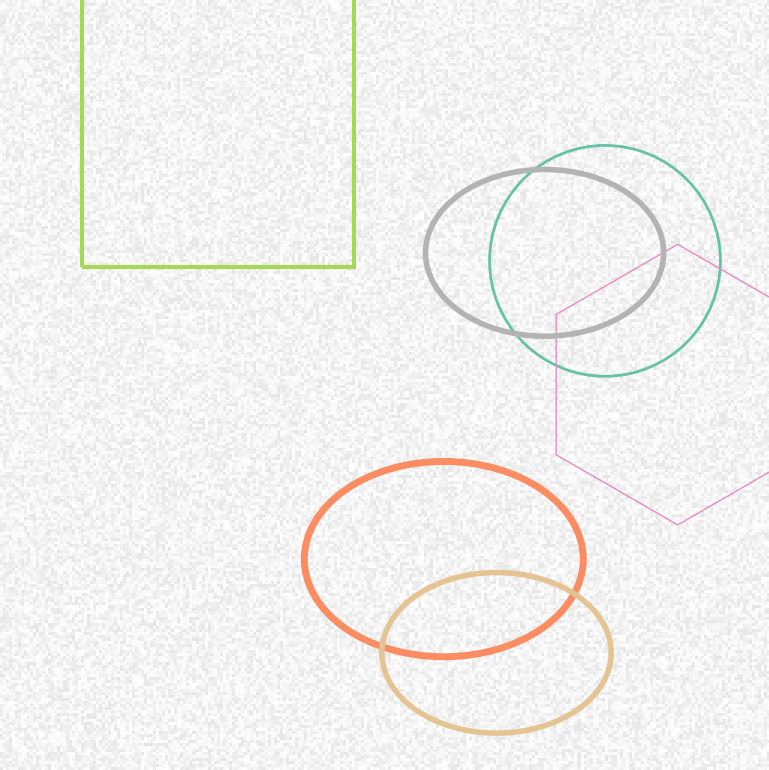[{"shape": "circle", "thickness": 1, "radius": 0.75, "center": [0.786, 0.661]}, {"shape": "oval", "thickness": 2.5, "radius": 0.91, "center": [0.576, 0.274]}, {"shape": "hexagon", "thickness": 0.5, "radius": 0.91, "center": [0.88, 0.501]}, {"shape": "square", "thickness": 1.5, "radius": 0.88, "center": [0.283, 0.83]}, {"shape": "oval", "thickness": 2, "radius": 0.74, "center": [0.645, 0.152]}, {"shape": "oval", "thickness": 2, "radius": 0.77, "center": [0.707, 0.672]}]